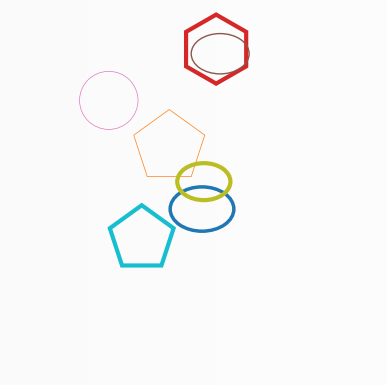[{"shape": "oval", "thickness": 2.5, "radius": 0.41, "center": [0.521, 0.457]}, {"shape": "pentagon", "thickness": 0.5, "radius": 0.48, "center": [0.437, 0.619]}, {"shape": "hexagon", "thickness": 3, "radius": 0.45, "center": [0.558, 0.872]}, {"shape": "oval", "thickness": 1, "radius": 0.37, "center": [0.568, 0.86]}, {"shape": "circle", "thickness": 0.5, "radius": 0.38, "center": [0.281, 0.739]}, {"shape": "oval", "thickness": 3, "radius": 0.34, "center": [0.526, 0.528]}, {"shape": "pentagon", "thickness": 3, "radius": 0.43, "center": [0.366, 0.38]}]